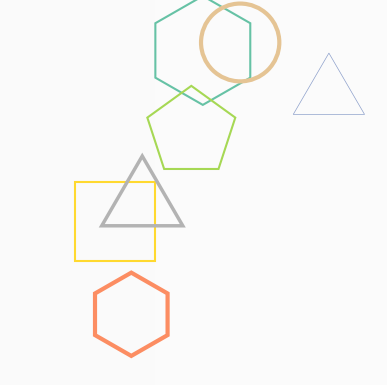[{"shape": "hexagon", "thickness": 1.5, "radius": 0.71, "center": [0.523, 0.869]}, {"shape": "hexagon", "thickness": 3, "radius": 0.54, "center": [0.339, 0.184]}, {"shape": "triangle", "thickness": 0.5, "radius": 0.53, "center": [0.849, 0.756]}, {"shape": "pentagon", "thickness": 1.5, "radius": 0.6, "center": [0.494, 0.658]}, {"shape": "square", "thickness": 1.5, "radius": 0.51, "center": [0.296, 0.424]}, {"shape": "circle", "thickness": 3, "radius": 0.51, "center": [0.62, 0.89]}, {"shape": "triangle", "thickness": 2.5, "radius": 0.6, "center": [0.367, 0.474]}]